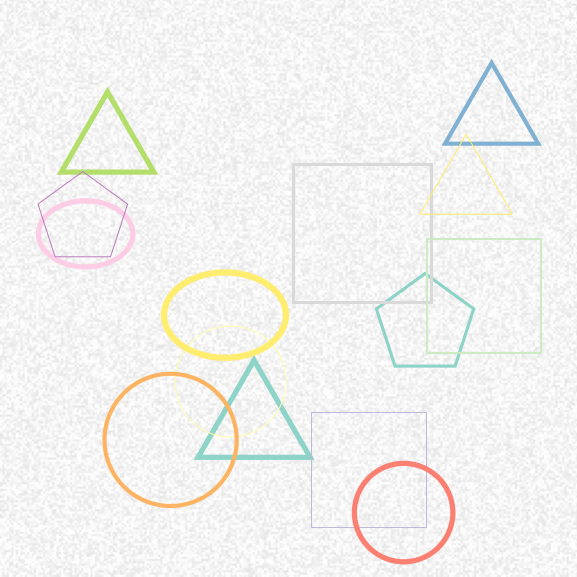[{"shape": "triangle", "thickness": 2.5, "radius": 0.56, "center": [0.44, 0.263]}, {"shape": "pentagon", "thickness": 1.5, "radius": 0.44, "center": [0.736, 0.437]}, {"shape": "circle", "thickness": 0.5, "radius": 0.48, "center": [0.399, 0.339]}, {"shape": "square", "thickness": 0.5, "radius": 0.5, "center": [0.638, 0.186]}, {"shape": "circle", "thickness": 2.5, "radius": 0.43, "center": [0.699, 0.112]}, {"shape": "triangle", "thickness": 2, "radius": 0.47, "center": [0.851, 0.797]}, {"shape": "circle", "thickness": 2, "radius": 0.57, "center": [0.295, 0.237]}, {"shape": "triangle", "thickness": 2.5, "radius": 0.46, "center": [0.186, 0.747]}, {"shape": "oval", "thickness": 2.5, "radius": 0.41, "center": [0.148, 0.594]}, {"shape": "square", "thickness": 1.5, "radius": 0.6, "center": [0.627, 0.595]}, {"shape": "pentagon", "thickness": 0.5, "radius": 0.41, "center": [0.143, 0.621]}, {"shape": "square", "thickness": 1, "radius": 0.49, "center": [0.838, 0.487]}, {"shape": "triangle", "thickness": 0.5, "radius": 0.46, "center": [0.807, 0.674]}, {"shape": "oval", "thickness": 3, "radius": 0.53, "center": [0.39, 0.454]}]